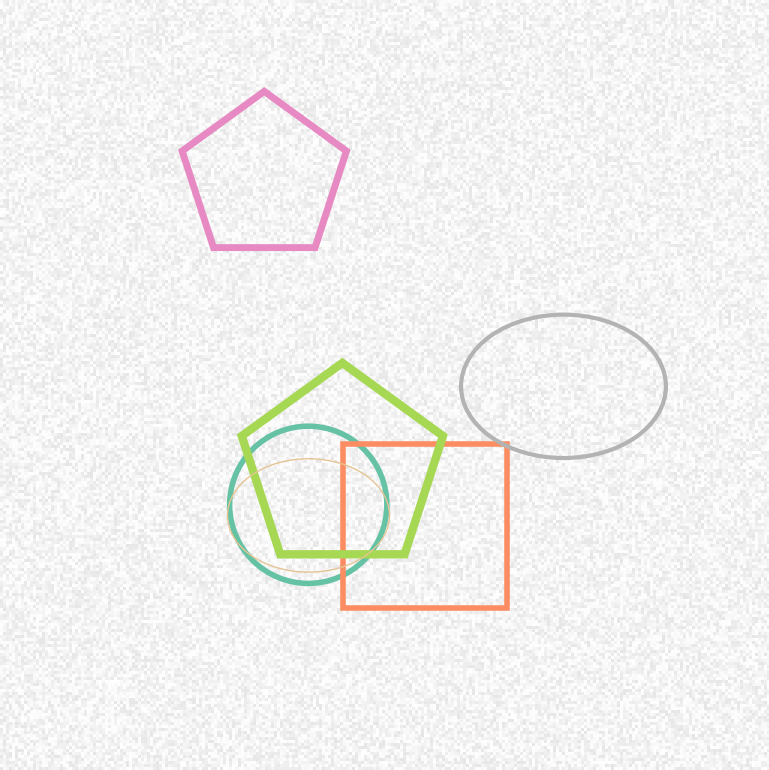[{"shape": "circle", "thickness": 2, "radius": 0.51, "center": [0.4, 0.344]}, {"shape": "square", "thickness": 2, "radius": 0.53, "center": [0.552, 0.317]}, {"shape": "pentagon", "thickness": 2.5, "radius": 0.56, "center": [0.343, 0.769]}, {"shape": "pentagon", "thickness": 3, "radius": 0.69, "center": [0.445, 0.391]}, {"shape": "oval", "thickness": 0.5, "radius": 0.53, "center": [0.401, 0.331]}, {"shape": "oval", "thickness": 1.5, "radius": 0.67, "center": [0.732, 0.498]}]